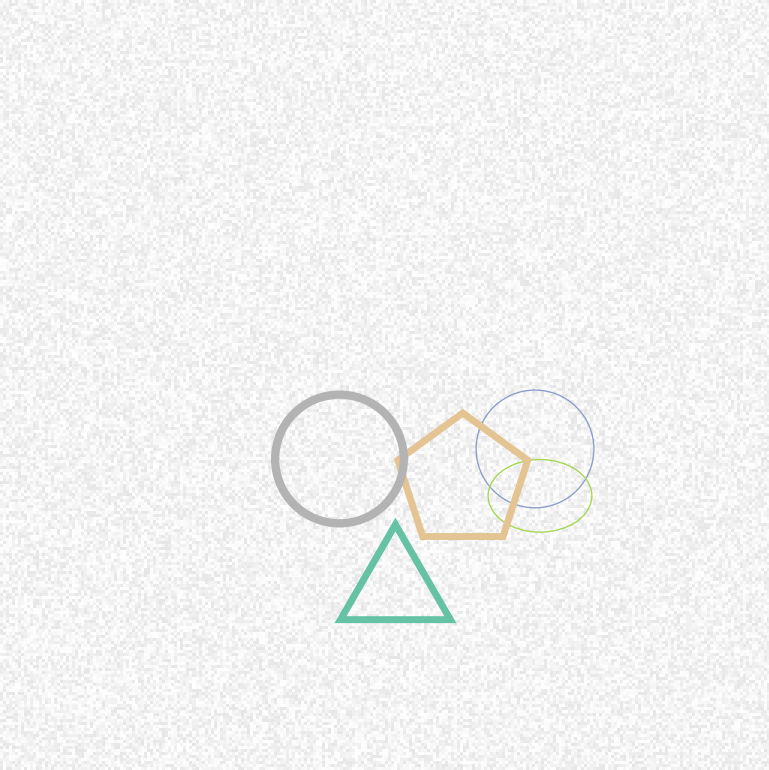[{"shape": "triangle", "thickness": 2.5, "radius": 0.41, "center": [0.514, 0.236]}, {"shape": "circle", "thickness": 0.5, "radius": 0.38, "center": [0.695, 0.417]}, {"shape": "oval", "thickness": 0.5, "radius": 0.34, "center": [0.701, 0.356]}, {"shape": "pentagon", "thickness": 2.5, "radius": 0.44, "center": [0.601, 0.375]}, {"shape": "circle", "thickness": 3, "radius": 0.42, "center": [0.441, 0.404]}]